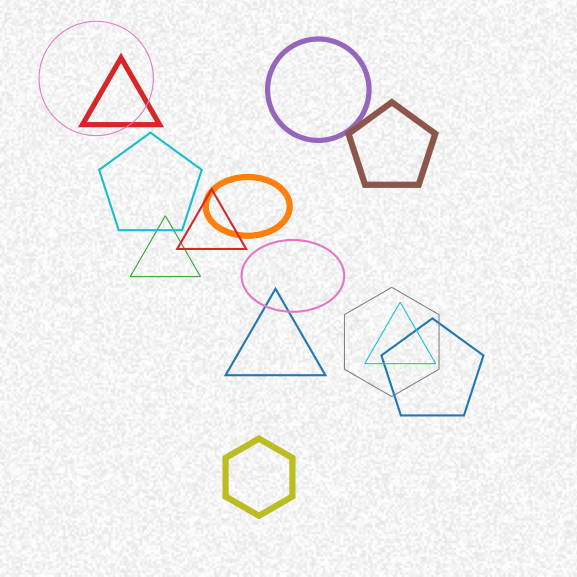[{"shape": "triangle", "thickness": 1, "radius": 0.5, "center": [0.477, 0.399]}, {"shape": "pentagon", "thickness": 1, "radius": 0.46, "center": [0.749, 0.355]}, {"shape": "oval", "thickness": 3, "radius": 0.36, "center": [0.429, 0.642]}, {"shape": "triangle", "thickness": 0.5, "radius": 0.35, "center": [0.286, 0.555]}, {"shape": "triangle", "thickness": 2.5, "radius": 0.39, "center": [0.21, 0.822]}, {"shape": "triangle", "thickness": 1, "radius": 0.34, "center": [0.367, 0.603]}, {"shape": "circle", "thickness": 2.5, "radius": 0.44, "center": [0.551, 0.844]}, {"shape": "pentagon", "thickness": 3, "radius": 0.4, "center": [0.679, 0.743]}, {"shape": "circle", "thickness": 0.5, "radius": 0.49, "center": [0.167, 0.863]}, {"shape": "oval", "thickness": 1, "radius": 0.44, "center": [0.507, 0.521]}, {"shape": "hexagon", "thickness": 0.5, "radius": 0.47, "center": [0.678, 0.407]}, {"shape": "hexagon", "thickness": 3, "radius": 0.33, "center": [0.448, 0.173]}, {"shape": "pentagon", "thickness": 1, "radius": 0.47, "center": [0.26, 0.676]}, {"shape": "triangle", "thickness": 0.5, "radius": 0.35, "center": [0.693, 0.405]}]